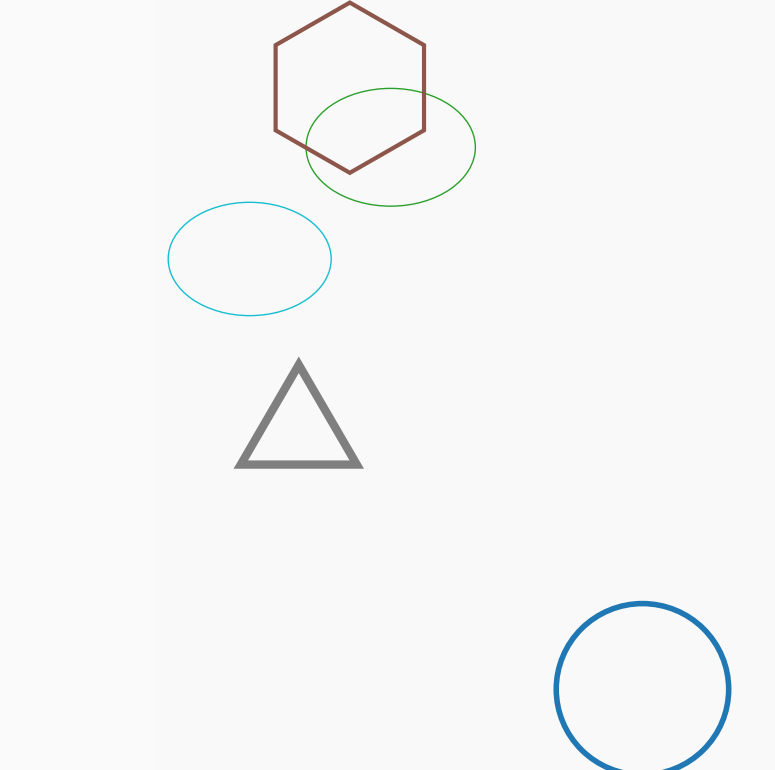[{"shape": "circle", "thickness": 2, "radius": 0.56, "center": [0.829, 0.105]}, {"shape": "oval", "thickness": 0.5, "radius": 0.55, "center": [0.504, 0.809]}, {"shape": "hexagon", "thickness": 1.5, "radius": 0.55, "center": [0.451, 0.886]}, {"shape": "triangle", "thickness": 3, "radius": 0.43, "center": [0.386, 0.44]}, {"shape": "oval", "thickness": 0.5, "radius": 0.53, "center": [0.322, 0.664]}]